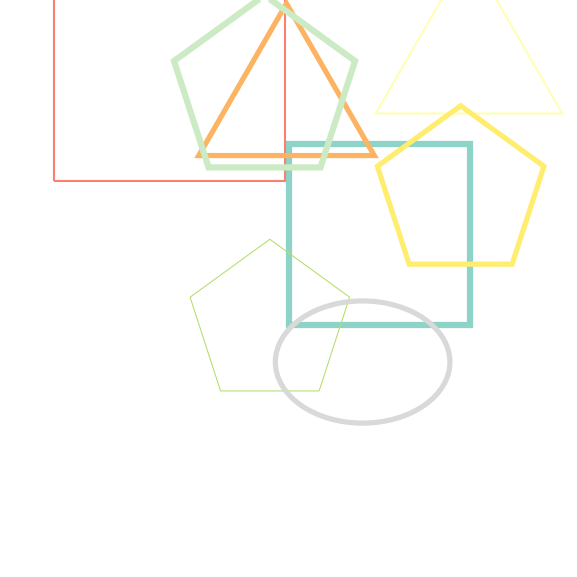[{"shape": "square", "thickness": 3, "radius": 0.78, "center": [0.657, 0.593]}, {"shape": "triangle", "thickness": 1, "radius": 0.93, "center": [0.812, 0.896]}, {"shape": "square", "thickness": 1, "radius": 1.0, "center": [0.293, 0.885]}, {"shape": "triangle", "thickness": 2.5, "radius": 0.88, "center": [0.496, 0.818]}, {"shape": "pentagon", "thickness": 0.5, "radius": 0.73, "center": [0.467, 0.44]}, {"shape": "oval", "thickness": 2.5, "radius": 0.76, "center": [0.628, 0.372]}, {"shape": "pentagon", "thickness": 3, "radius": 0.82, "center": [0.458, 0.843]}, {"shape": "pentagon", "thickness": 2.5, "radius": 0.76, "center": [0.798, 0.664]}]